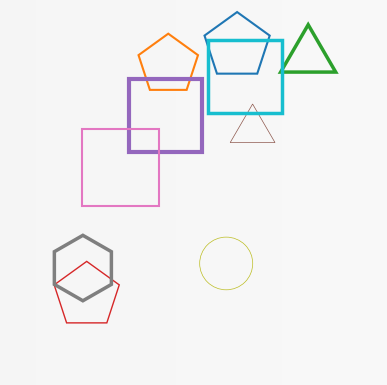[{"shape": "pentagon", "thickness": 1.5, "radius": 0.44, "center": [0.612, 0.88]}, {"shape": "pentagon", "thickness": 1.5, "radius": 0.4, "center": [0.434, 0.832]}, {"shape": "triangle", "thickness": 2.5, "radius": 0.41, "center": [0.795, 0.854]}, {"shape": "pentagon", "thickness": 1, "radius": 0.44, "center": [0.224, 0.233]}, {"shape": "square", "thickness": 3, "radius": 0.47, "center": [0.427, 0.701]}, {"shape": "triangle", "thickness": 0.5, "radius": 0.33, "center": [0.652, 0.663]}, {"shape": "square", "thickness": 1.5, "radius": 0.5, "center": [0.311, 0.564]}, {"shape": "hexagon", "thickness": 2.5, "radius": 0.42, "center": [0.214, 0.304]}, {"shape": "circle", "thickness": 0.5, "radius": 0.34, "center": [0.584, 0.316]}, {"shape": "square", "thickness": 2.5, "radius": 0.48, "center": [0.631, 0.801]}]